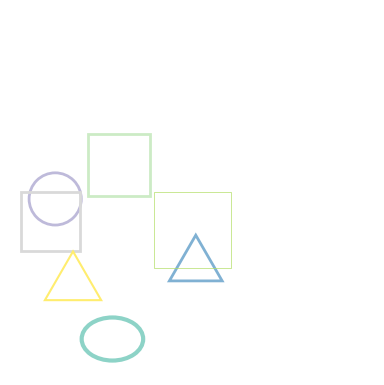[{"shape": "oval", "thickness": 3, "radius": 0.4, "center": [0.292, 0.119]}, {"shape": "circle", "thickness": 2, "radius": 0.34, "center": [0.143, 0.483]}, {"shape": "triangle", "thickness": 2, "radius": 0.4, "center": [0.508, 0.31]}, {"shape": "square", "thickness": 0.5, "radius": 0.5, "center": [0.5, 0.403]}, {"shape": "square", "thickness": 2, "radius": 0.38, "center": [0.132, 0.425]}, {"shape": "square", "thickness": 2, "radius": 0.4, "center": [0.31, 0.571]}, {"shape": "triangle", "thickness": 1.5, "radius": 0.42, "center": [0.19, 0.263]}]